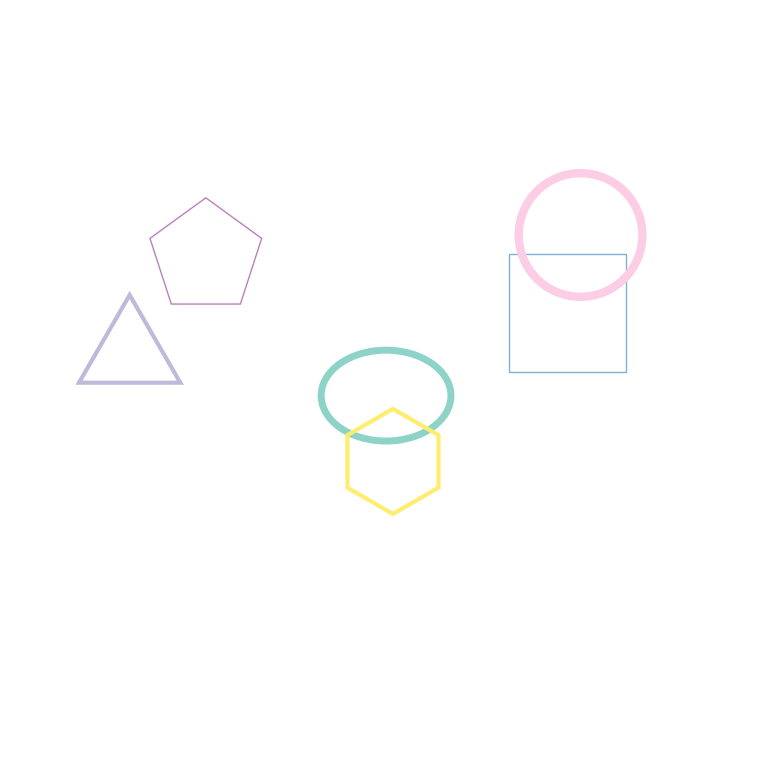[{"shape": "oval", "thickness": 2.5, "radius": 0.42, "center": [0.501, 0.486]}, {"shape": "triangle", "thickness": 1.5, "radius": 0.38, "center": [0.168, 0.541]}, {"shape": "square", "thickness": 0.5, "radius": 0.38, "center": [0.737, 0.594]}, {"shape": "circle", "thickness": 3, "radius": 0.4, "center": [0.754, 0.695]}, {"shape": "pentagon", "thickness": 0.5, "radius": 0.38, "center": [0.267, 0.667]}, {"shape": "hexagon", "thickness": 1.5, "radius": 0.34, "center": [0.51, 0.401]}]